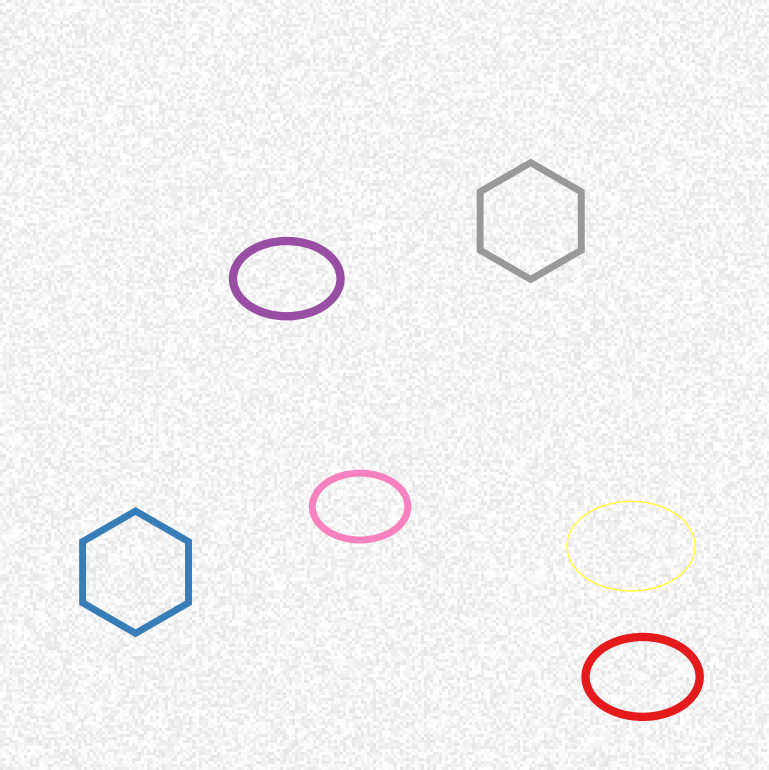[{"shape": "oval", "thickness": 3, "radius": 0.37, "center": [0.835, 0.121]}, {"shape": "hexagon", "thickness": 2.5, "radius": 0.4, "center": [0.176, 0.257]}, {"shape": "oval", "thickness": 3, "radius": 0.35, "center": [0.372, 0.638]}, {"shape": "oval", "thickness": 0.5, "radius": 0.42, "center": [0.82, 0.291]}, {"shape": "oval", "thickness": 2.5, "radius": 0.31, "center": [0.468, 0.342]}, {"shape": "hexagon", "thickness": 2.5, "radius": 0.38, "center": [0.689, 0.713]}]